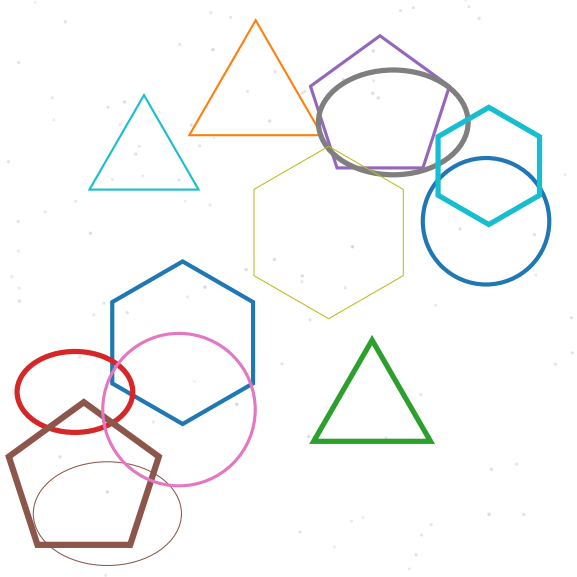[{"shape": "hexagon", "thickness": 2, "radius": 0.7, "center": [0.316, 0.406]}, {"shape": "circle", "thickness": 2, "radius": 0.55, "center": [0.842, 0.616]}, {"shape": "triangle", "thickness": 1, "radius": 0.66, "center": [0.443, 0.831]}, {"shape": "triangle", "thickness": 2.5, "radius": 0.58, "center": [0.644, 0.293]}, {"shape": "oval", "thickness": 2.5, "radius": 0.5, "center": [0.13, 0.32]}, {"shape": "pentagon", "thickness": 1.5, "radius": 0.63, "center": [0.658, 0.811]}, {"shape": "pentagon", "thickness": 3, "radius": 0.68, "center": [0.145, 0.166]}, {"shape": "oval", "thickness": 0.5, "radius": 0.64, "center": [0.186, 0.11]}, {"shape": "circle", "thickness": 1.5, "radius": 0.66, "center": [0.31, 0.29]}, {"shape": "oval", "thickness": 2.5, "radius": 0.65, "center": [0.681, 0.787]}, {"shape": "hexagon", "thickness": 0.5, "radius": 0.75, "center": [0.569, 0.597]}, {"shape": "hexagon", "thickness": 2.5, "radius": 0.51, "center": [0.846, 0.712]}, {"shape": "triangle", "thickness": 1, "radius": 0.55, "center": [0.249, 0.725]}]